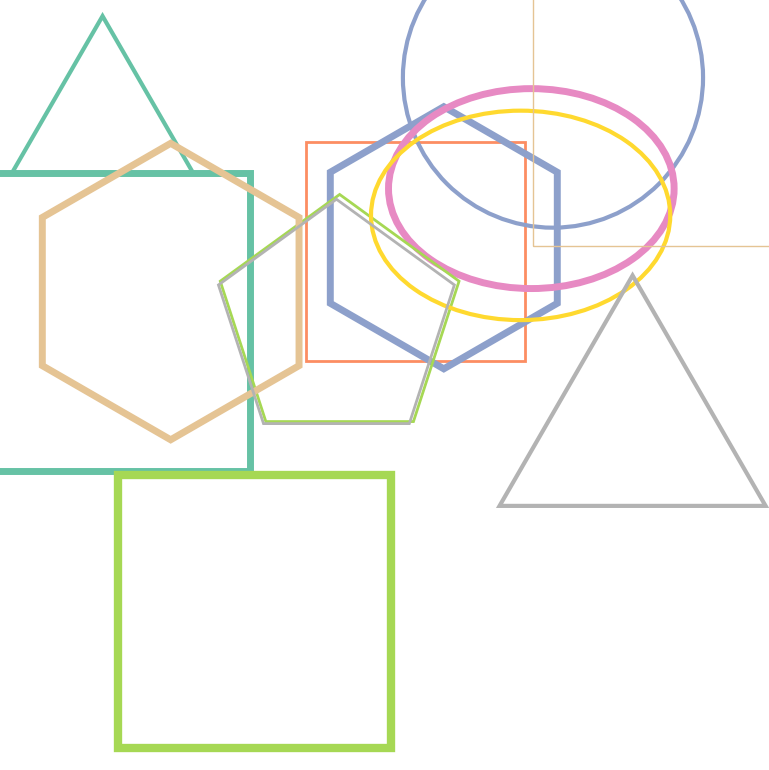[{"shape": "square", "thickness": 2.5, "radius": 0.97, "center": [0.131, 0.582]}, {"shape": "triangle", "thickness": 1.5, "radius": 0.68, "center": [0.133, 0.843]}, {"shape": "square", "thickness": 1, "radius": 0.71, "center": [0.54, 0.674]}, {"shape": "hexagon", "thickness": 2.5, "radius": 0.85, "center": [0.576, 0.691]}, {"shape": "circle", "thickness": 1.5, "radius": 0.97, "center": [0.718, 0.899]}, {"shape": "oval", "thickness": 2.5, "radius": 0.93, "center": [0.69, 0.755]}, {"shape": "square", "thickness": 3, "radius": 0.89, "center": [0.33, 0.206]}, {"shape": "pentagon", "thickness": 1, "radius": 0.82, "center": [0.441, 0.584]}, {"shape": "oval", "thickness": 1.5, "radius": 0.97, "center": [0.676, 0.72]}, {"shape": "square", "thickness": 0.5, "radius": 0.87, "center": [0.866, 0.854]}, {"shape": "hexagon", "thickness": 2.5, "radius": 0.96, "center": [0.222, 0.621]}, {"shape": "triangle", "thickness": 1.5, "radius": 1.0, "center": [0.822, 0.443]}, {"shape": "pentagon", "thickness": 1, "radius": 0.81, "center": [0.437, 0.58]}]